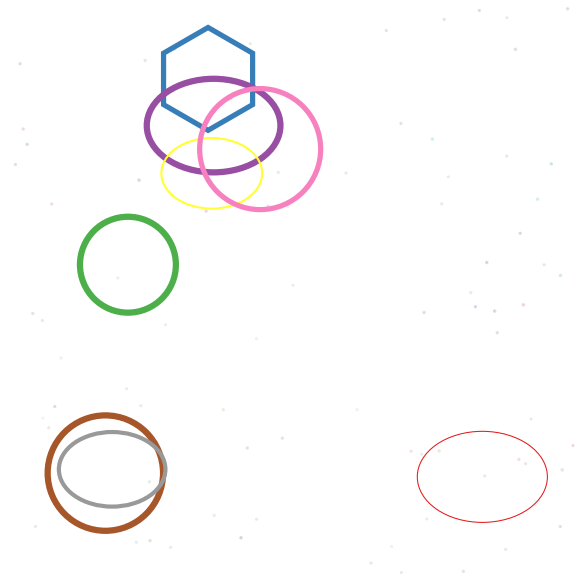[{"shape": "oval", "thickness": 0.5, "radius": 0.56, "center": [0.835, 0.173]}, {"shape": "hexagon", "thickness": 2.5, "radius": 0.45, "center": [0.36, 0.863]}, {"shape": "circle", "thickness": 3, "radius": 0.42, "center": [0.222, 0.541]}, {"shape": "oval", "thickness": 3, "radius": 0.58, "center": [0.37, 0.782]}, {"shape": "oval", "thickness": 1, "radius": 0.44, "center": [0.367, 0.699]}, {"shape": "circle", "thickness": 3, "radius": 0.5, "center": [0.182, 0.18]}, {"shape": "circle", "thickness": 2.5, "radius": 0.52, "center": [0.45, 0.741]}, {"shape": "oval", "thickness": 2, "radius": 0.46, "center": [0.194, 0.186]}]